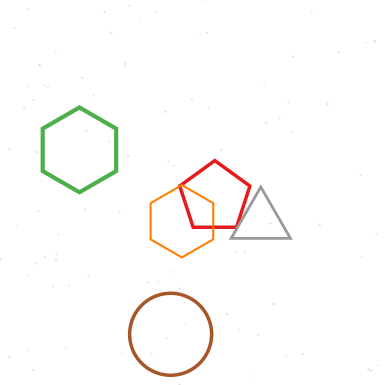[{"shape": "pentagon", "thickness": 2.5, "radius": 0.48, "center": [0.558, 0.487]}, {"shape": "hexagon", "thickness": 3, "radius": 0.55, "center": [0.206, 0.611]}, {"shape": "hexagon", "thickness": 1.5, "radius": 0.47, "center": [0.473, 0.425]}, {"shape": "circle", "thickness": 2.5, "radius": 0.53, "center": [0.443, 0.132]}, {"shape": "triangle", "thickness": 2, "radius": 0.44, "center": [0.677, 0.425]}]